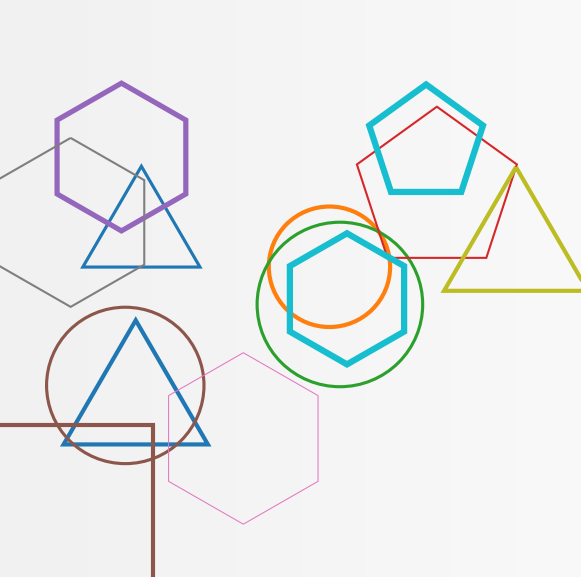[{"shape": "triangle", "thickness": 2, "radius": 0.72, "center": [0.234, 0.301]}, {"shape": "triangle", "thickness": 1.5, "radius": 0.58, "center": [0.243, 0.595]}, {"shape": "circle", "thickness": 2, "radius": 0.52, "center": [0.567, 0.537]}, {"shape": "circle", "thickness": 1.5, "radius": 0.71, "center": [0.585, 0.472]}, {"shape": "pentagon", "thickness": 1, "radius": 0.72, "center": [0.752, 0.67]}, {"shape": "hexagon", "thickness": 2.5, "radius": 0.64, "center": [0.209, 0.727]}, {"shape": "circle", "thickness": 1.5, "radius": 0.68, "center": [0.216, 0.332]}, {"shape": "square", "thickness": 2, "radius": 0.71, "center": [0.121, 0.121]}, {"shape": "hexagon", "thickness": 0.5, "radius": 0.74, "center": [0.419, 0.24]}, {"shape": "hexagon", "thickness": 1, "radius": 0.73, "center": [0.122, 0.614]}, {"shape": "triangle", "thickness": 2, "radius": 0.71, "center": [0.888, 0.567]}, {"shape": "pentagon", "thickness": 3, "radius": 0.51, "center": [0.733, 0.75]}, {"shape": "hexagon", "thickness": 3, "radius": 0.57, "center": [0.597, 0.482]}]